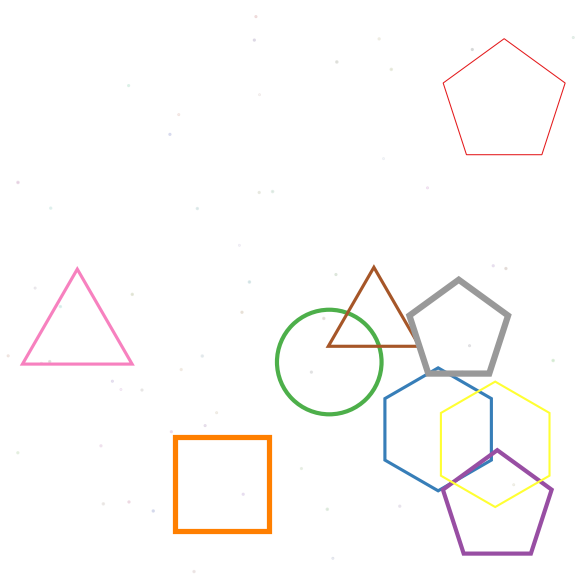[{"shape": "pentagon", "thickness": 0.5, "radius": 0.56, "center": [0.873, 0.821]}, {"shape": "hexagon", "thickness": 1.5, "radius": 0.53, "center": [0.759, 0.256]}, {"shape": "circle", "thickness": 2, "radius": 0.45, "center": [0.57, 0.372]}, {"shape": "pentagon", "thickness": 2, "radius": 0.5, "center": [0.861, 0.121]}, {"shape": "square", "thickness": 2.5, "radius": 0.41, "center": [0.384, 0.161]}, {"shape": "hexagon", "thickness": 1, "radius": 0.54, "center": [0.857, 0.23]}, {"shape": "triangle", "thickness": 1.5, "radius": 0.46, "center": [0.647, 0.445]}, {"shape": "triangle", "thickness": 1.5, "radius": 0.55, "center": [0.134, 0.423]}, {"shape": "pentagon", "thickness": 3, "radius": 0.45, "center": [0.794, 0.425]}]